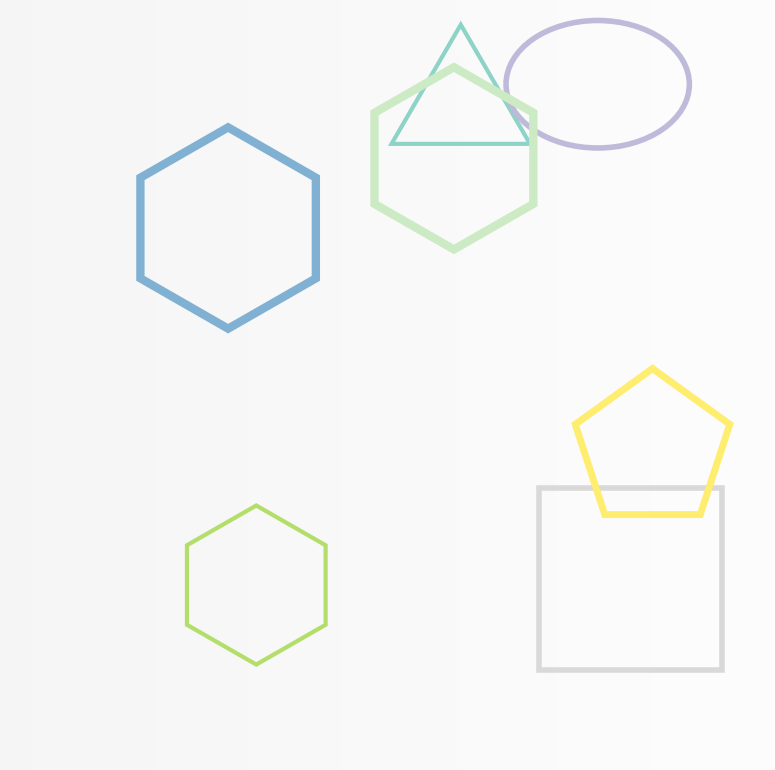[{"shape": "triangle", "thickness": 1.5, "radius": 0.52, "center": [0.595, 0.865]}, {"shape": "oval", "thickness": 2, "radius": 0.59, "center": [0.771, 0.891]}, {"shape": "hexagon", "thickness": 3, "radius": 0.65, "center": [0.294, 0.704]}, {"shape": "hexagon", "thickness": 1.5, "radius": 0.52, "center": [0.331, 0.24]}, {"shape": "square", "thickness": 2, "radius": 0.59, "center": [0.814, 0.248]}, {"shape": "hexagon", "thickness": 3, "radius": 0.59, "center": [0.586, 0.794]}, {"shape": "pentagon", "thickness": 2.5, "radius": 0.52, "center": [0.842, 0.417]}]